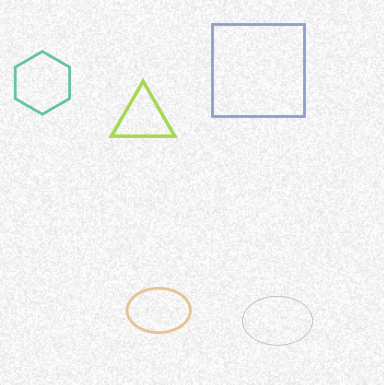[{"shape": "hexagon", "thickness": 2, "radius": 0.41, "center": [0.11, 0.785]}, {"shape": "square", "thickness": 2, "radius": 0.6, "center": [0.671, 0.819]}, {"shape": "triangle", "thickness": 2.5, "radius": 0.48, "center": [0.372, 0.694]}, {"shape": "oval", "thickness": 2, "radius": 0.41, "center": [0.412, 0.194]}, {"shape": "oval", "thickness": 0.5, "radius": 0.45, "center": [0.721, 0.167]}]